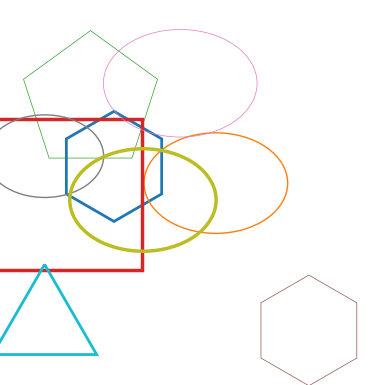[{"shape": "hexagon", "thickness": 2, "radius": 0.71, "center": [0.296, 0.568]}, {"shape": "oval", "thickness": 1, "radius": 0.93, "center": [0.561, 0.524]}, {"shape": "pentagon", "thickness": 0.5, "radius": 0.92, "center": [0.235, 0.738]}, {"shape": "square", "thickness": 2.5, "radius": 0.98, "center": [0.173, 0.494]}, {"shape": "hexagon", "thickness": 0.5, "radius": 0.72, "center": [0.802, 0.142]}, {"shape": "oval", "thickness": 0.5, "radius": 1.0, "center": [0.468, 0.784]}, {"shape": "oval", "thickness": 1, "radius": 0.77, "center": [0.116, 0.594]}, {"shape": "oval", "thickness": 2.5, "radius": 0.95, "center": [0.371, 0.481]}, {"shape": "triangle", "thickness": 2, "radius": 0.78, "center": [0.116, 0.157]}]